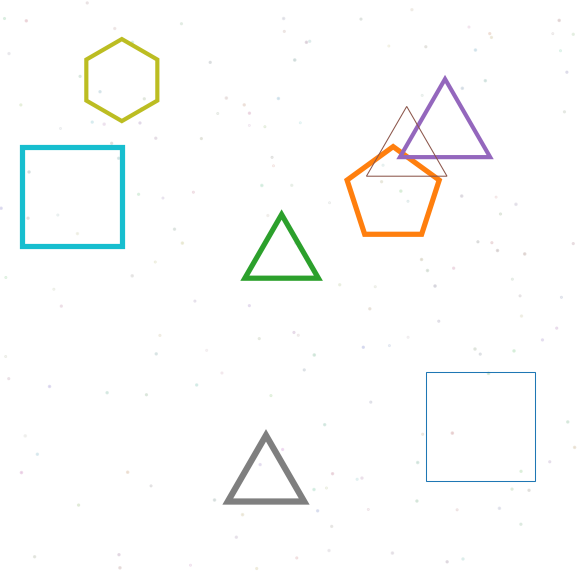[{"shape": "square", "thickness": 0.5, "radius": 0.47, "center": [0.832, 0.261]}, {"shape": "pentagon", "thickness": 2.5, "radius": 0.42, "center": [0.681, 0.661]}, {"shape": "triangle", "thickness": 2.5, "radius": 0.37, "center": [0.488, 0.554]}, {"shape": "triangle", "thickness": 2, "radius": 0.45, "center": [0.771, 0.772]}, {"shape": "triangle", "thickness": 0.5, "radius": 0.4, "center": [0.704, 0.734]}, {"shape": "triangle", "thickness": 3, "radius": 0.38, "center": [0.461, 0.169]}, {"shape": "hexagon", "thickness": 2, "radius": 0.35, "center": [0.211, 0.86]}, {"shape": "square", "thickness": 2.5, "radius": 0.43, "center": [0.125, 0.659]}]